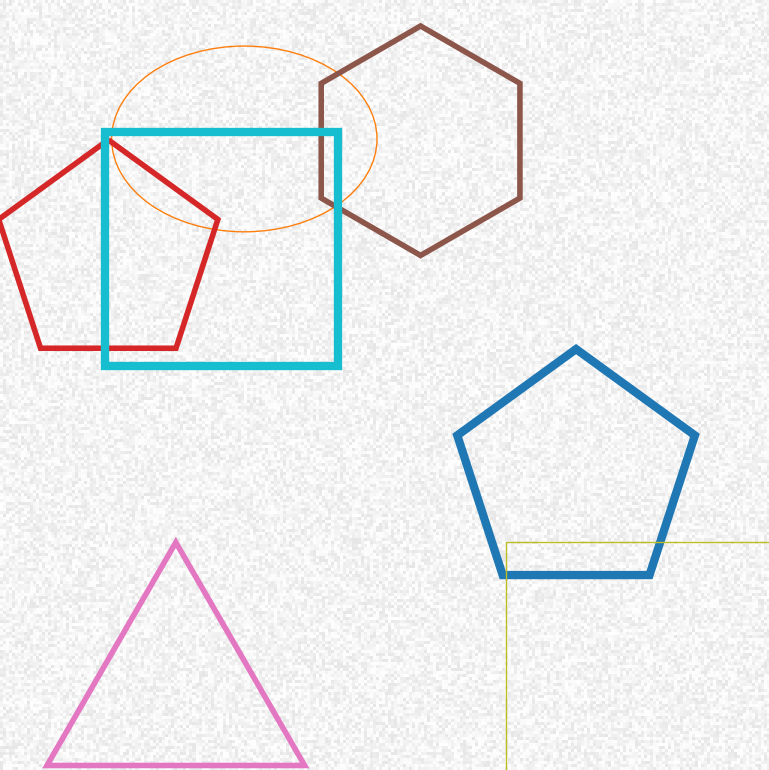[{"shape": "pentagon", "thickness": 3, "radius": 0.81, "center": [0.748, 0.384]}, {"shape": "oval", "thickness": 0.5, "radius": 0.86, "center": [0.317, 0.82]}, {"shape": "pentagon", "thickness": 2, "radius": 0.75, "center": [0.141, 0.669]}, {"shape": "hexagon", "thickness": 2, "radius": 0.74, "center": [0.546, 0.817]}, {"shape": "triangle", "thickness": 2, "radius": 0.97, "center": [0.228, 0.102]}, {"shape": "square", "thickness": 0.5, "radius": 0.88, "center": [0.832, 0.121]}, {"shape": "square", "thickness": 3, "radius": 0.76, "center": [0.288, 0.676]}]